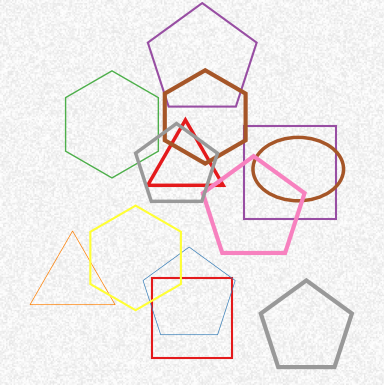[{"shape": "triangle", "thickness": 2.5, "radius": 0.57, "center": [0.482, 0.575]}, {"shape": "square", "thickness": 1.5, "radius": 0.52, "center": [0.5, 0.173]}, {"shape": "pentagon", "thickness": 0.5, "radius": 0.63, "center": [0.491, 0.232]}, {"shape": "hexagon", "thickness": 1, "radius": 0.7, "center": [0.291, 0.677]}, {"shape": "pentagon", "thickness": 1.5, "radius": 0.74, "center": [0.525, 0.843]}, {"shape": "square", "thickness": 1.5, "radius": 0.6, "center": [0.753, 0.552]}, {"shape": "triangle", "thickness": 0.5, "radius": 0.64, "center": [0.188, 0.272]}, {"shape": "hexagon", "thickness": 1.5, "radius": 0.68, "center": [0.352, 0.33]}, {"shape": "oval", "thickness": 2.5, "radius": 0.59, "center": [0.775, 0.561]}, {"shape": "hexagon", "thickness": 3, "radius": 0.61, "center": [0.533, 0.696]}, {"shape": "pentagon", "thickness": 3, "radius": 0.69, "center": [0.659, 0.455]}, {"shape": "pentagon", "thickness": 3, "radius": 0.62, "center": [0.796, 0.147]}, {"shape": "pentagon", "thickness": 2.5, "radius": 0.56, "center": [0.459, 0.567]}]